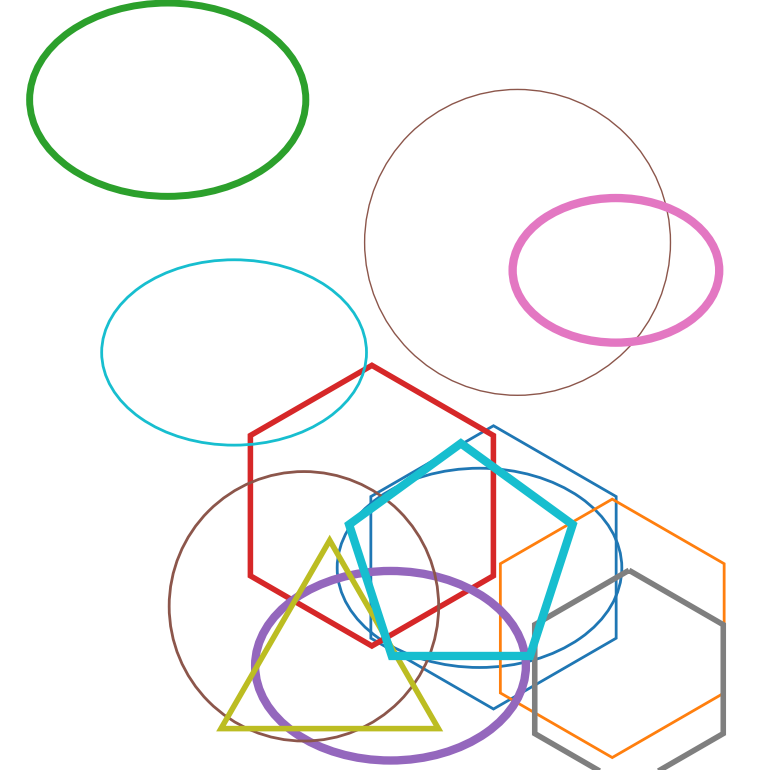[{"shape": "hexagon", "thickness": 1, "radius": 0.92, "center": [0.641, 0.263]}, {"shape": "oval", "thickness": 1, "radius": 0.92, "center": [0.623, 0.263]}, {"shape": "hexagon", "thickness": 1, "radius": 0.84, "center": [0.795, 0.184]}, {"shape": "oval", "thickness": 2.5, "radius": 0.9, "center": [0.218, 0.871]}, {"shape": "hexagon", "thickness": 2, "radius": 0.91, "center": [0.483, 0.343]}, {"shape": "oval", "thickness": 3, "radius": 0.88, "center": [0.507, 0.135]}, {"shape": "circle", "thickness": 1, "radius": 0.87, "center": [0.395, 0.213]}, {"shape": "circle", "thickness": 0.5, "radius": 0.99, "center": [0.672, 0.685]}, {"shape": "oval", "thickness": 3, "radius": 0.67, "center": [0.8, 0.649]}, {"shape": "hexagon", "thickness": 2, "radius": 0.71, "center": [0.817, 0.118]}, {"shape": "triangle", "thickness": 2, "radius": 0.82, "center": [0.428, 0.135]}, {"shape": "oval", "thickness": 1, "radius": 0.86, "center": [0.304, 0.542]}, {"shape": "pentagon", "thickness": 3, "radius": 0.76, "center": [0.599, 0.272]}]